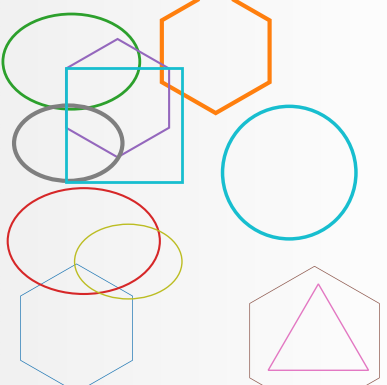[{"shape": "hexagon", "thickness": 0.5, "radius": 0.83, "center": [0.198, 0.148]}, {"shape": "hexagon", "thickness": 3, "radius": 0.8, "center": [0.557, 0.867]}, {"shape": "oval", "thickness": 2, "radius": 0.88, "center": [0.184, 0.84]}, {"shape": "oval", "thickness": 1.5, "radius": 0.98, "center": [0.216, 0.374]}, {"shape": "hexagon", "thickness": 1.5, "radius": 0.77, "center": [0.303, 0.745]}, {"shape": "hexagon", "thickness": 0.5, "radius": 0.97, "center": [0.812, 0.115]}, {"shape": "triangle", "thickness": 1, "radius": 0.75, "center": [0.822, 0.113]}, {"shape": "oval", "thickness": 3, "radius": 0.7, "center": [0.176, 0.628]}, {"shape": "oval", "thickness": 1, "radius": 0.69, "center": [0.331, 0.321]}, {"shape": "circle", "thickness": 2.5, "radius": 0.86, "center": [0.746, 0.552]}, {"shape": "square", "thickness": 2, "radius": 0.74, "center": [0.32, 0.675]}]